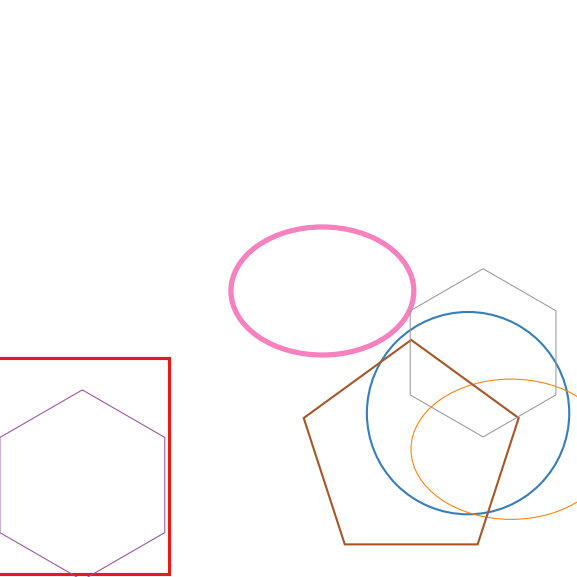[{"shape": "square", "thickness": 1.5, "radius": 0.93, "center": [0.106, 0.193]}, {"shape": "circle", "thickness": 1, "radius": 0.88, "center": [0.81, 0.284]}, {"shape": "hexagon", "thickness": 0.5, "radius": 0.82, "center": [0.143, 0.159]}, {"shape": "oval", "thickness": 0.5, "radius": 0.87, "center": [0.885, 0.221]}, {"shape": "pentagon", "thickness": 1, "radius": 0.98, "center": [0.712, 0.215]}, {"shape": "oval", "thickness": 2.5, "radius": 0.79, "center": [0.558, 0.495]}, {"shape": "hexagon", "thickness": 0.5, "radius": 0.73, "center": [0.837, 0.388]}]